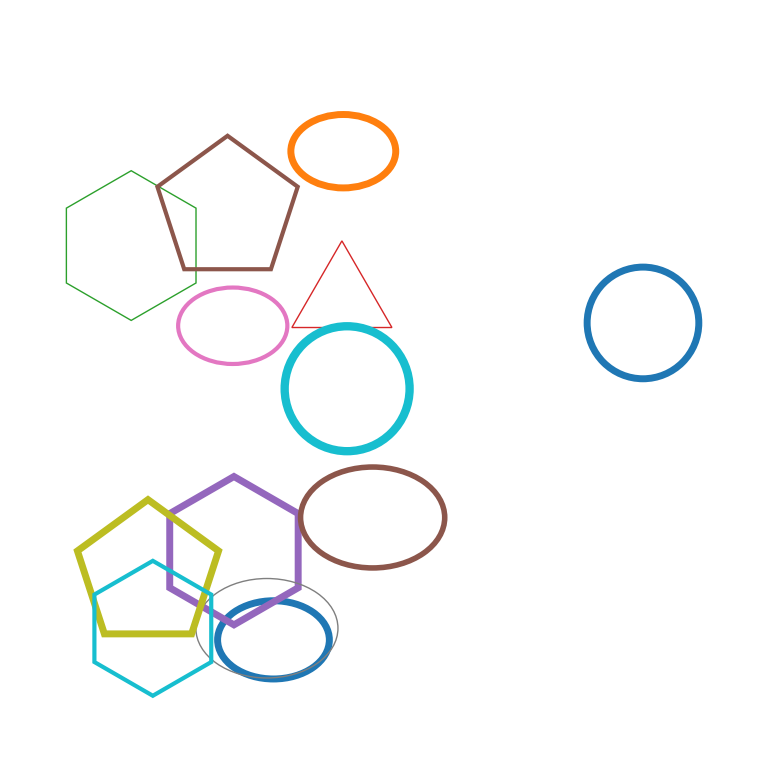[{"shape": "circle", "thickness": 2.5, "radius": 0.36, "center": [0.835, 0.581]}, {"shape": "oval", "thickness": 2.5, "radius": 0.36, "center": [0.355, 0.169]}, {"shape": "oval", "thickness": 2.5, "radius": 0.34, "center": [0.446, 0.804]}, {"shape": "hexagon", "thickness": 0.5, "radius": 0.49, "center": [0.17, 0.681]}, {"shape": "triangle", "thickness": 0.5, "radius": 0.38, "center": [0.444, 0.612]}, {"shape": "hexagon", "thickness": 2.5, "radius": 0.48, "center": [0.304, 0.285]}, {"shape": "oval", "thickness": 2, "radius": 0.47, "center": [0.484, 0.328]}, {"shape": "pentagon", "thickness": 1.5, "radius": 0.48, "center": [0.296, 0.728]}, {"shape": "oval", "thickness": 1.5, "radius": 0.35, "center": [0.302, 0.577]}, {"shape": "oval", "thickness": 0.5, "radius": 0.46, "center": [0.347, 0.184]}, {"shape": "pentagon", "thickness": 2.5, "radius": 0.48, "center": [0.192, 0.255]}, {"shape": "hexagon", "thickness": 1.5, "radius": 0.44, "center": [0.198, 0.184]}, {"shape": "circle", "thickness": 3, "radius": 0.41, "center": [0.451, 0.495]}]